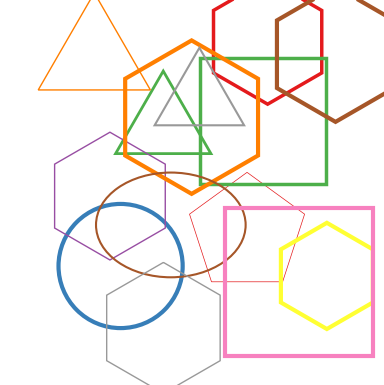[{"shape": "pentagon", "thickness": 0.5, "radius": 0.79, "center": [0.642, 0.395]}, {"shape": "hexagon", "thickness": 2.5, "radius": 0.81, "center": [0.695, 0.892]}, {"shape": "circle", "thickness": 3, "radius": 0.81, "center": [0.313, 0.309]}, {"shape": "triangle", "thickness": 2, "radius": 0.71, "center": [0.424, 0.672]}, {"shape": "square", "thickness": 2.5, "radius": 0.82, "center": [0.683, 0.686]}, {"shape": "hexagon", "thickness": 1, "radius": 0.83, "center": [0.286, 0.491]}, {"shape": "hexagon", "thickness": 3, "radius": 1.0, "center": [0.498, 0.696]}, {"shape": "triangle", "thickness": 1, "radius": 0.84, "center": [0.245, 0.85]}, {"shape": "hexagon", "thickness": 3, "radius": 0.69, "center": [0.849, 0.283]}, {"shape": "oval", "thickness": 1.5, "radius": 0.97, "center": [0.444, 0.416]}, {"shape": "hexagon", "thickness": 3, "radius": 0.88, "center": [0.872, 0.859]}, {"shape": "square", "thickness": 3, "radius": 0.96, "center": [0.777, 0.266]}, {"shape": "hexagon", "thickness": 1, "radius": 0.85, "center": [0.424, 0.148]}, {"shape": "triangle", "thickness": 1.5, "radius": 0.67, "center": [0.518, 0.742]}]